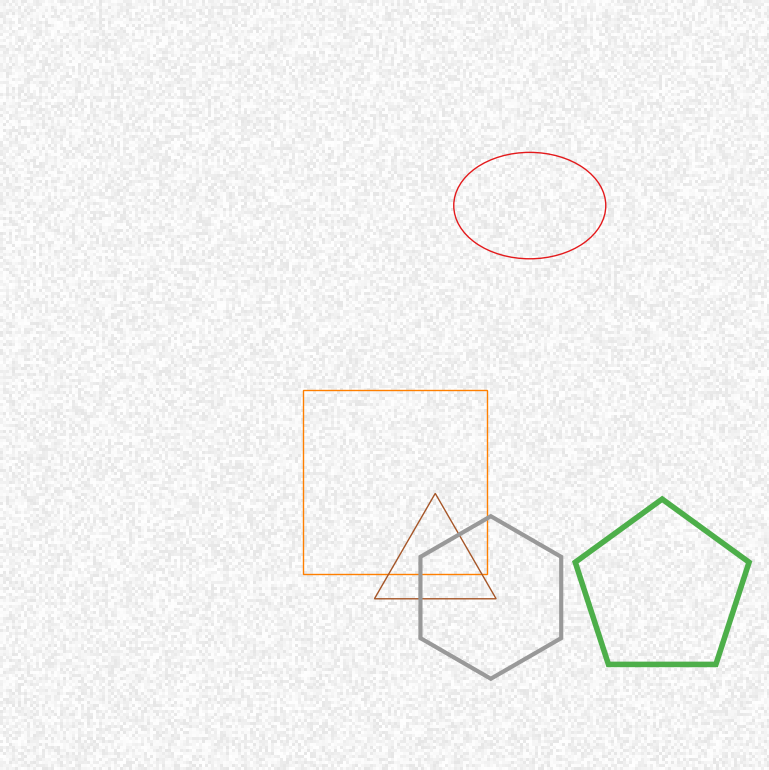[{"shape": "oval", "thickness": 0.5, "radius": 0.49, "center": [0.688, 0.733]}, {"shape": "pentagon", "thickness": 2, "radius": 0.59, "center": [0.86, 0.233]}, {"shape": "square", "thickness": 0.5, "radius": 0.6, "center": [0.513, 0.374]}, {"shape": "triangle", "thickness": 0.5, "radius": 0.46, "center": [0.565, 0.268]}, {"shape": "hexagon", "thickness": 1.5, "radius": 0.53, "center": [0.637, 0.224]}]